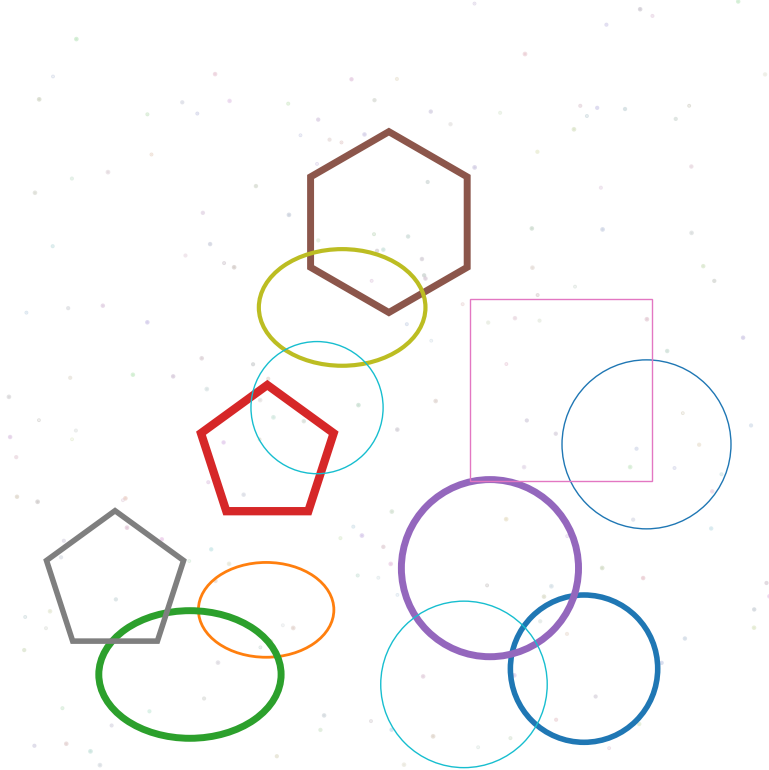[{"shape": "circle", "thickness": 0.5, "radius": 0.55, "center": [0.84, 0.423]}, {"shape": "circle", "thickness": 2, "radius": 0.48, "center": [0.758, 0.132]}, {"shape": "oval", "thickness": 1, "radius": 0.44, "center": [0.346, 0.208]}, {"shape": "oval", "thickness": 2.5, "radius": 0.59, "center": [0.247, 0.124]}, {"shape": "pentagon", "thickness": 3, "radius": 0.45, "center": [0.347, 0.409]}, {"shape": "circle", "thickness": 2.5, "radius": 0.58, "center": [0.636, 0.262]}, {"shape": "hexagon", "thickness": 2.5, "radius": 0.59, "center": [0.505, 0.712]}, {"shape": "square", "thickness": 0.5, "radius": 0.59, "center": [0.729, 0.494]}, {"shape": "pentagon", "thickness": 2, "radius": 0.47, "center": [0.149, 0.243]}, {"shape": "oval", "thickness": 1.5, "radius": 0.54, "center": [0.444, 0.601]}, {"shape": "circle", "thickness": 0.5, "radius": 0.43, "center": [0.412, 0.471]}, {"shape": "circle", "thickness": 0.5, "radius": 0.54, "center": [0.603, 0.111]}]